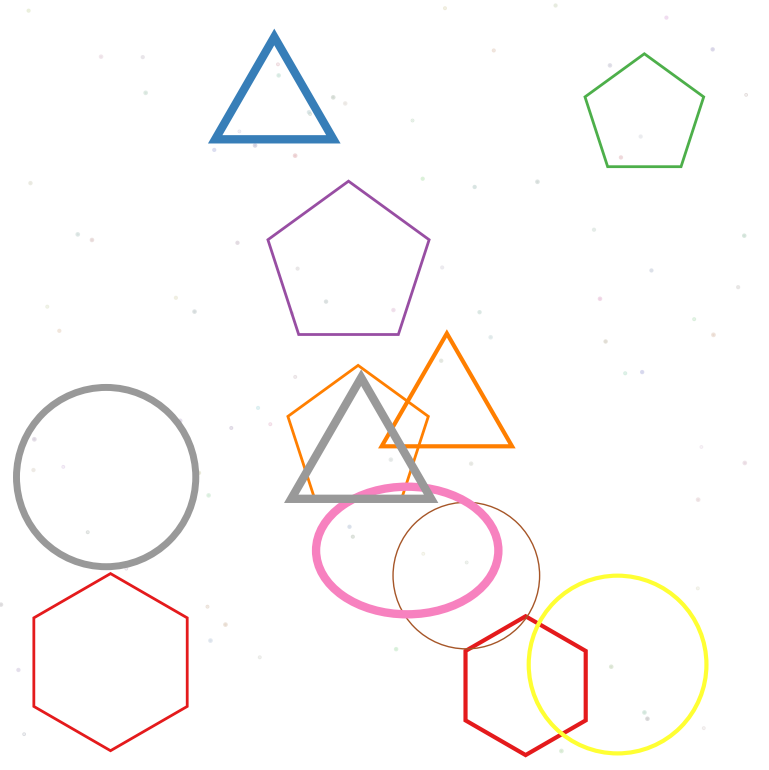[{"shape": "hexagon", "thickness": 1, "radius": 0.58, "center": [0.144, 0.14]}, {"shape": "hexagon", "thickness": 1.5, "radius": 0.45, "center": [0.683, 0.11]}, {"shape": "triangle", "thickness": 3, "radius": 0.44, "center": [0.356, 0.863]}, {"shape": "pentagon", "thickness": 1, "radius": 0.41, "center": [0.837, 0.849]}, {"shape": "pentagon", "thickness": 1, "radius": 0.55, "center": [0.453, 0.655]}, {"shape": "pentagon", "thickness": 1, "radius": 0.48, "center": [0.465, 0.43]}, {"shape": "triangle", "thickness": 1.5, "radius": 0.49, "center": [0.58, 0.469]}, {"shape": "circle", "thickness": 1.5, "radius": 0.58, "center": [0.802, 0.137]}, {"shape": "circle", "thickness": 0.5, "radius": 0.48, "center": [0.606, 0.252]}, {"shape": "oval", "thickness": 3, "radius": 0.59, "center": [0.529, 0.285]}, {"shape": "circle", "thickness": 2.5, "radius": 0.58, "center": [0.138, 0.38]}, {"shape": "triangle", "thickness": 3, "radius": 0.52, "center": [0.469, 0.405]}]